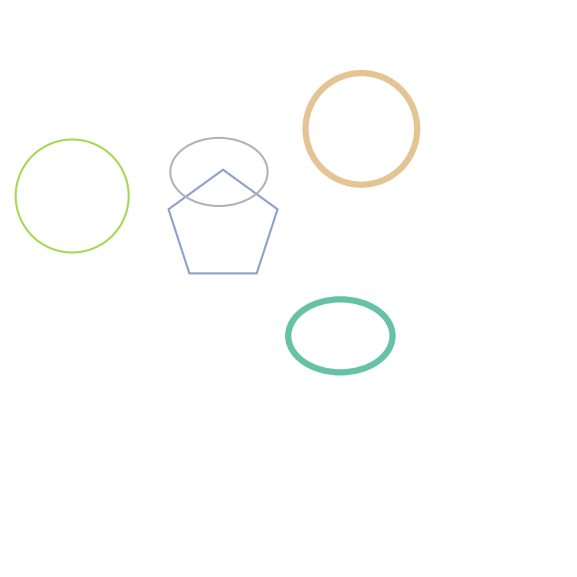[{"shape": "oval", "thickness": 3, "radius": 0.45, "center": [0.589, 0.418]}, {"shape": "pentagon", "thickness": 1, "radius": 0.5, "center": [0.386, 0.606]}, {"shape": "circle", "thickness": 1, "radius": 0.49, "center": [0.125, 0.66]}, {"shape": "circle", "thickness": 3, "radius": 0.48, "center": [0.626, 0.776]}, {"shape": "oval", "thickness": 1, "radius": 0.42, "center": [0.379, 0.701]}]